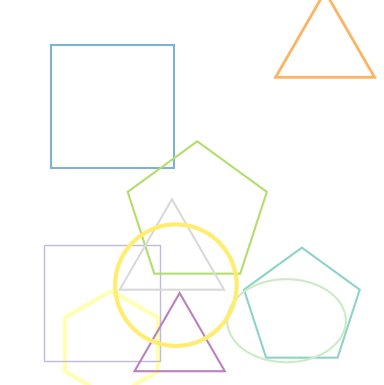[{"shape": "pentagon", "thickness": 1.5, "radius": 0.79, "center": [0.784, 0.199]}, {"shape": "hexagon", "thickness": 3, "radius": 0.7, "center": [0.289, 0.105]}, {"shape": "square", "thickness": 1, "radius": 0.75, "center": [0.264, 0.214]}, {"shape": "square", "thickness": 1.5, "radius": 0.8, "center": [0.292, 0.725]}, {"shape": "triangle", "thickness": 2, "radius": 0.74, "center": [0.844, 0.873]}, {"shape": "pentagon", "thickness": 1.5, "radius": 0.95, "center": [0.512, 0.443]}, {"shape": "triangle", "thickness": 1.5, "radius": 0.78, "center": [0.446, 0.326]}, {"shape": "triangle", "thickness": 1.5, "radius": 0.68, "center": [0.467, 0.104]}, {"shape": "oval", "thickness": 1.5, "radius": 0.77, "center": [0.744, 0.167]}, {"shape": "circle", "thickness": 3, "radius": 0.79, "center": [0.457, 0.259]}]